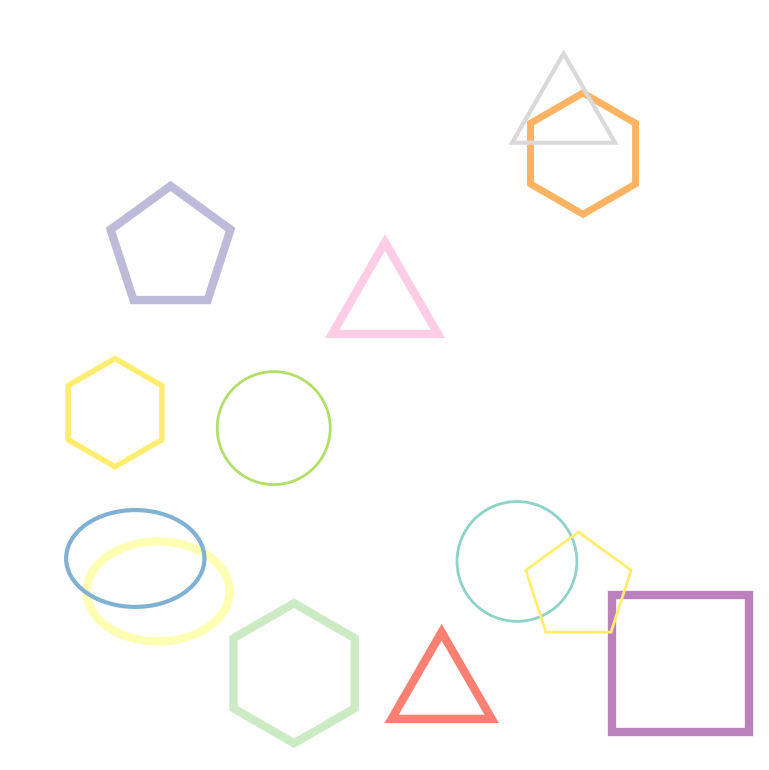[{"shape": "circle", "thickness": 1, "radius": 0.39, "center": [0.671, 0.271]}, {"shape": "oval", "thickness": 3, "radius": 0.46, "center": [0.205, 0.232]}, {"shape": "pentagon", "thickness": 3, "radius": 0.41, "center": [0.221, 0.677]}, {"shape": "triangle", "thickness": 3, "radius": 0.38, "center": [0.574, 0.104]}, {"shape": "oval", "thickness": 1.5, "radius": 0.45, "center": [0.176, 0.275]}, {"shape": "hexagon", "thickness": 2.5, "radius": 0.39, "center": [0.757, 0.801]}, {"shape": "circle", "thickness": 1, "radius": 0.37, "center": [0.355, 0.444]}, {"shape": "triangle", "thickness": 3, "radius": 0.4, "center": [0.5, 0.606]}, {"shape": "triangle", "thickness": 1.5, "radius": 0.39, "center": [0.732, 0.853]}, {"shape": "square", "thickness": 3, "radius": 0.44, "center": [0.884, 0.138]}, {"shape": "hexagon", "thickness": 3, "radius": 0.45, "center": [0.382, 0.126]}, {"shape": "pentagon", "thickness": 1, "radius": 0.36, "center": [0.751, 0.237]}, {"shape": "hexagon", "thickness": 2, "radius": 0.35, "center": [0.149, 0.464]}]